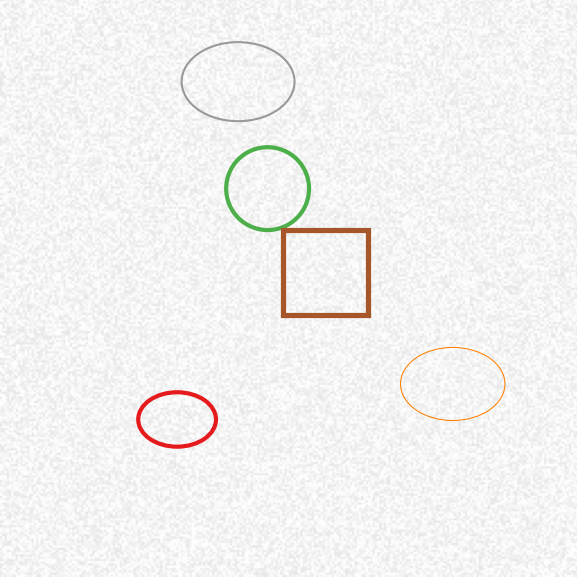[{"shape": "oval", "thickness": 2, "radius": 0.34, "center": [0.307, 0.273]}, {"shape": "circle", "thickness": 2, "radius": 0.36, "center": [0.463, 0.673]}, {"shape": "oval", "thickness": 0.5, "radius": 0.45, "center": [0.784, 0.334]}, {"shape": "square", "thickness": 2.5, "radius": 0.37, "center": [0.564, 0.527]}, {"shape": "oval", "thickness": 1, "radius": 0.49, "center": [0.412, 0.858]}]